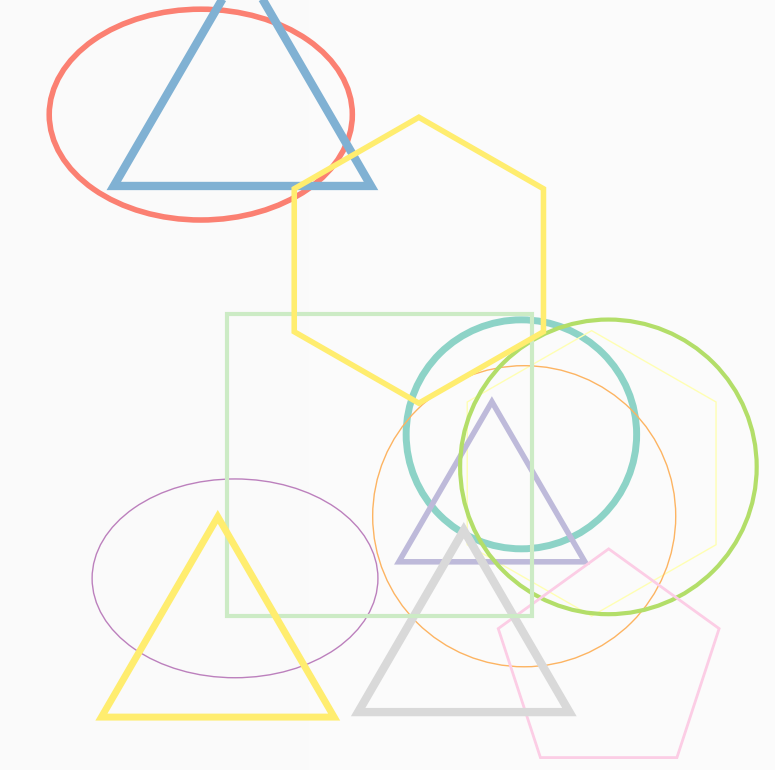[{"shape": "circle", "thickness": 2.5, "radius": 0.74, "center": [0.673, 0.436]}, {"shape": "hexagon", "thickness": 0.5, "radius": 0.93, "center": [0.763, 0.385]}, {"shape": "triangle", "thickness": 2, "radius": 0.69, "center": [0.635, 0.34]}, {"shape": "oval", "thickness": 2, "radius": 0.98, "center": [0.259, 0.851]}, {"shape": "triangle", "thickness": 3, "radius": 0.96, "center": [0.313, 0.854]}, {"shape": "circle", "thickness": 0.5, "radius": 0.98, "center": [0.676, 0.33]}, {"shape": "circle", "thickness": 1.5, "radius": 0.96, "center": [0.785, 0.394]}, {"shape": "pentagon", "thickness": 1, "radius": 0.75, "center": [0.785, 0.137]}, {"shape": "triangle", "thickness": 3, "radius": 0.79, "center": [0.598, 0.154]}, {"shape": "oval", "thickness": 0.5, "radius": 0.92, "center": [0.303, 0.249]}, {"shape": "square", "thickness": 1.5, "radius": 0.98, "center": [0.49, 0.396]}, {"shape": "triangle", "thickness": 2.5, "radius": 0.87, "center": [0.281, 0.155]}, {"shape": "hexagon", "thickness": 2, "radius": 0.93, "center": [0.54, 0.662]}]